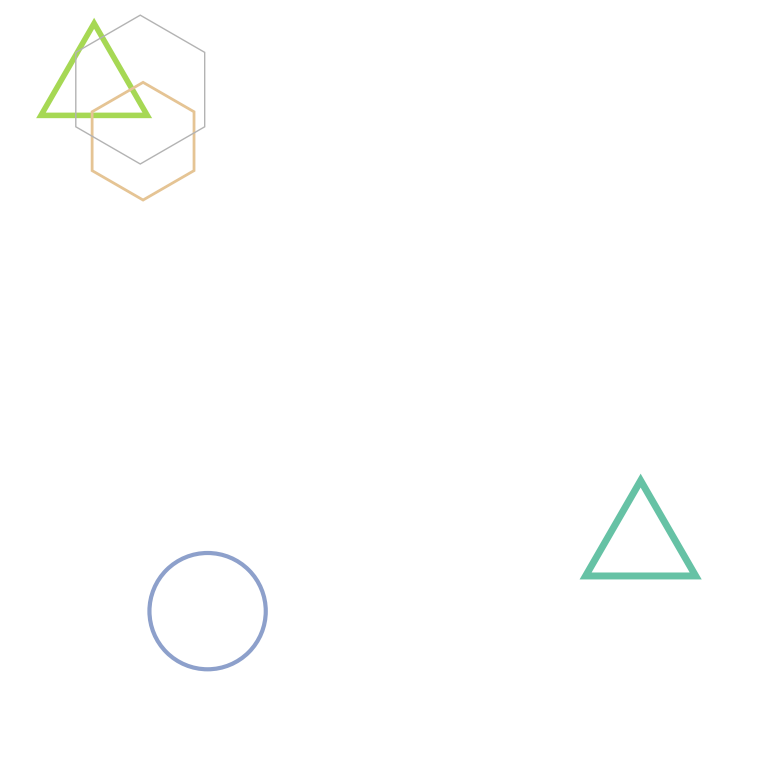[{"shape": "triangle", "thickness": 2.5, "radius": 0.41, "center": [0.832, 0.293]}, {"shape": "circle", "thickness": 1.5, "radius": 0.38, "center": [0.27, 0.206]}, {"shape": "triangle", "thickness": 2, "radius": 0.4, "center": [0.122, 0.89]}, {"shape": "hexagon", "thickness": 1, "radius": 0.38, "center": [0.186, 0.817]}, {"shape": "hexagon", "thickness": 0.5, "radius": 0.48, "center": [0.182, 0.884]}]